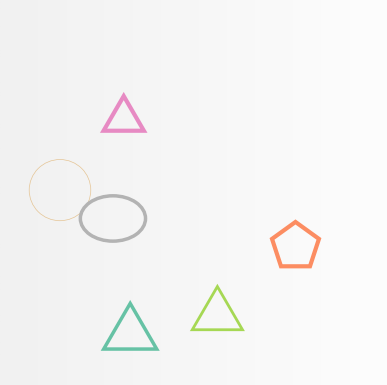[{"shape": "triangle", "thickness": 2.5, "radius": 0.4, "center": [0.336, 0.133]}, {"shape": "pentagon", "thickness": 3, "radius": 0.32, "center": [0.763, 0.36]}, {"shape": "triangle", "thickness": 3, "radius": 0.3, "center": [0.319, 0.69]}, {"shape": "triangle", "thickness": 2, "radius": 0.37, "center": [0.561, 0.181]}, {"shape": "circle", "thickness": 0.5, "radius": 0.4, "center": [0.155, 0.506]}, {"shape": "oval", "thickness": 2.5, "radius": 0.42, "center": [0.291, 0.433]}]